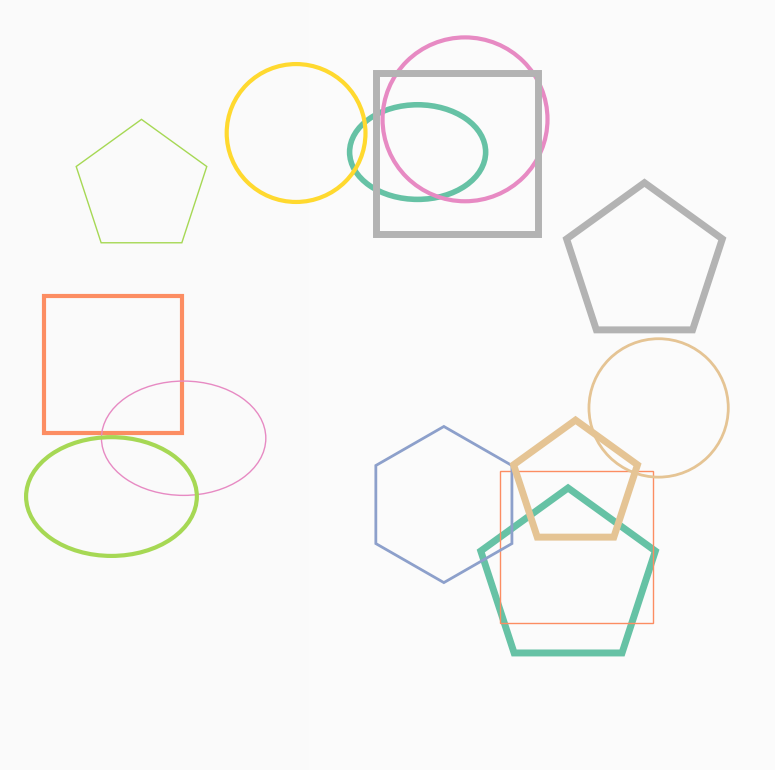[{"shape": "oval", "thickness": 2, "radius": 0.44, "center": [0.539, 0.803]}, {"shape": "pentagon", "thickness": 2.5, "radius": 0.59, "center": [0.733, 0.248]}, {"shape": "square", "thickness": 0.5, "radius": 0.49, "center": [0.744, 0.289]}, {"shape": "square", "thickness": 1.5, "radius": 0.45, "center": [0.145, 0.526]}, {"shape": "hexagon", "thickness": 1, "radius": 0.51, "center": [0.573, 0.345]}, {"shape": "circle", "thickness": 1.5, "radius": 0.53, "center": [0.6, 0.845]}, {"shape": "oval", "thickness": 0.5, "radius": 0.53, "center": [0.237, 0.431]}, {"shape": "oval", "thickness": 1.5, "radius": 0.55, "center": [0.144, 0.355]}, {"shape": "pentagon", "thickness": 0.5, "radius": 0.44, "center": [0.183, 0.756]}, {"shape": "circle", "thickness": 1.5, "radius": 0.45, "center": [0.382, 0.827]}, {"shape": "circle", "thickness": 1, "radius": 0.45, "center": [0.85, 0.47]}, {"shape": "pentagon", "thickness": 2.5, "radius": 0.42, "center": [0.743, 0.37]}, {"shape": "pentagon", "thickness": 2.5, "radius": 0.53, "center": [0.832, 0.657]}, {"shape": "square", "thickness": 2.5, "radius": 0.52, "center": [0.589, 0.801]}]